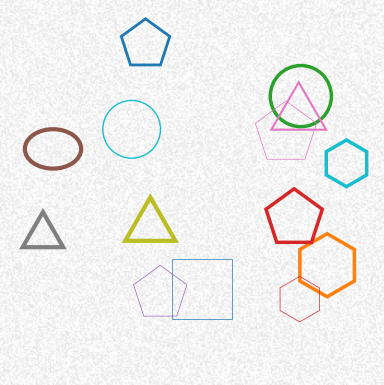[{"shape": "square", "thickness": 0.5, "radius": 0.39, "center": [0.524, 0.249]}, {"shape": "pentagon", "thickness": 2, "radius": 0.33, "center": [0.378, 0.885]}, {"shape": "hexagon", "thickness": 2.5, "radius": 0.41, "center": [0.85, 0.311]}, {"shape": "circle", "thickness": 2.5, "radius": 0.4, "center": [0.781, 0.75]}, {"shape": "pentagon", "thickness": 2.5, "radius": 0.38, "center": [0.764, 0.433]}, {"shape": "hexagon", "thickness": 0.5, "radius": 0.3, "center": [0.779, 0.223]}, {"shape": "pentagon", "thickness": 0.5, "radius": 0.36, "center": [0.416, 0.238]}, {"shape": "oval", "thickness": 3, "radius": 0.37, "center": [0.138, 0.613]}, {"shape": "pentagon", "thickness": 0.5, "radius": 0.42, "center": [0.743, 0.654]}, {"shape": "triangle", "thickness": 1.5, "radius": 0.41, "center": [0.776, 0.704]}, {"shape": "triangle", "thickness": 3, "radius": 0.3, "center": [0.111, 0.388]}, {"shape": "triangle", "thickness": 3, "radius": 0.38, "center": [0.39, 0.412]}, {"shape": "circle", "thickness": 1, "radius": 0.37, "center": [0.342, 0.664]}, {"shape": "hexagon", "thickness": 2.5, "radius": 0.3, "center": [0.9, 0.576]}]